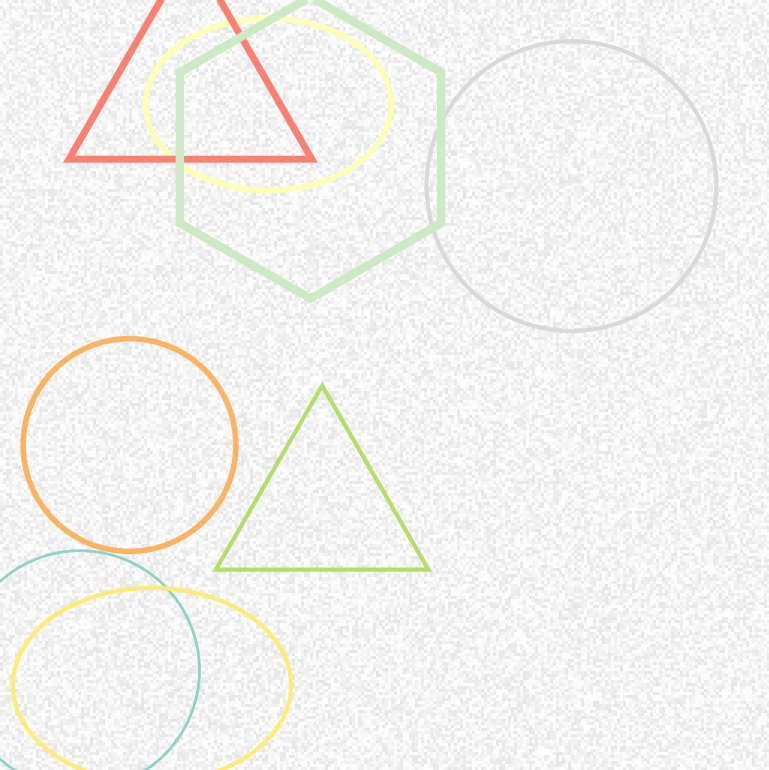[{"shape": "circle", "thickness": 1, "radius": 0.78, "center": [0.104, 0.13]}, {"shape": "oval", "thickness": 2, "radius": 0.8, "center": [0.349, 0.864]}, {"shape": "triangle", "thickness": 2.5, "radius": 0.91, "center": [0.247, 0.884]}, {"shape": "circle", "thickness": 2, "radius": 0.69, "center": [0.168, 0.422]}, {"shape": "triangle", "thickness": 1.5, "radius": 0.8, "center": [0.418, 0.34]}, {"shape": "circle", "thickness": 1.5, "radius": 0.94, "center": [0.742, 0.758]}, {"shape": "hexagon", "thickness": 3, "radius": 0.98, "center": [0.403, 0.808]}, {"shape": "oval", "thickness": 1.5, "radius": 0.9, "center": [0.197, 0.11]}]